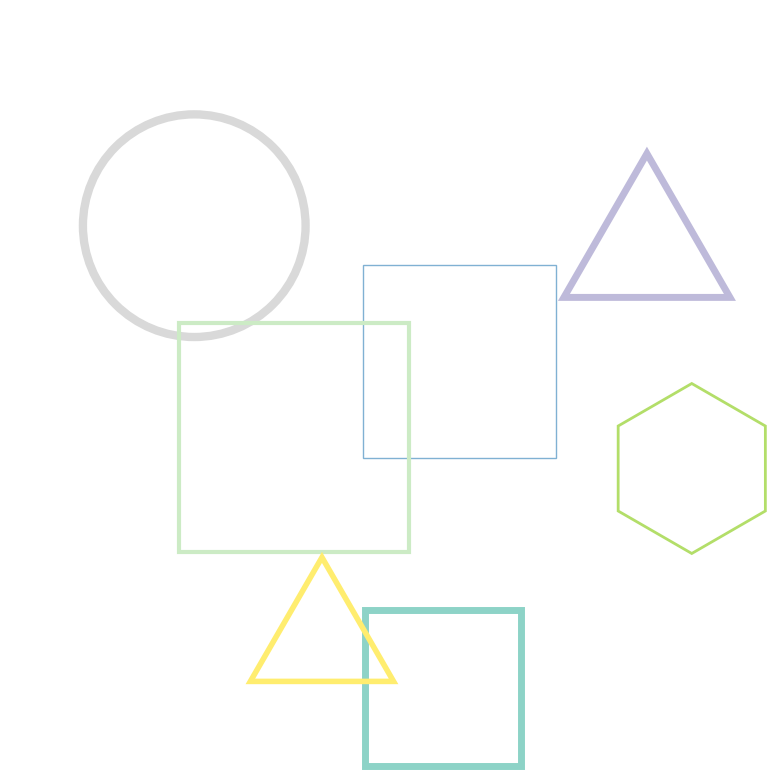[{"shape": "square", "thickness": 2.5, "radius": 0.51, "center": [0.575, 0.106]}, {"shape": "triangle", "thickness": 2.5, "radius": 0.62, "center": [0.84, 0.676]}, {"shape": "square", "thickness": 0.5, "radius": 0.63, "center": [0.597, 0.531]}, {"shape": "hexagon", "thickness": 1, "radius": 0.55, "center": [0.898, 0.392]}, {"shape": "circle", "thickness": 3, "radius": 0.72, "center": [0.252, 0.707]}, {"shape": "square", "thickness": 1.5, "radius": 0.74, "center": [0.382, 0.432]}, {"shape": "triangle", "thickness": 2, "radius": 0.54, "center": [0.418, 0.169]}]